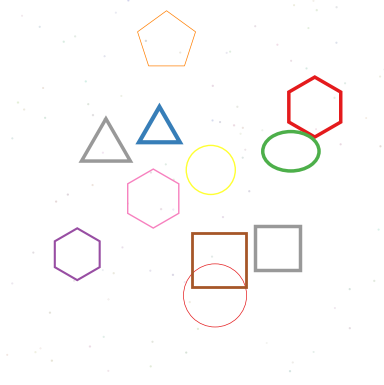[{"shape": "circle", "thickness": 0.5, "radius": 0.41, "center": [0.559, 0.233]}, {"shape": "hexagon", "thickness": 2.5, "radius": 0.39, "center": [0.818, 0.722]}, {"shape": "triangle", "thickness": 3, "radius": 0.31, "center": [0.414, 0.661]}, {"shape": "oval", "thickness": 2.5, "radius": 0.37, "center": [0.756, 0.607]}, {"shape": "hexagon", "thickness": 1.5, "radius": 0.34, "center": [0.201, 0.34]}, {"shape": "pentagon", "thickness": 0.5, "radius": 0.4, "center": [0.433, 0.893]}, {"shape": "circle", "thickness": 1, "radius": 0.32, "center": [0.547, 0.559]}, {"shape": "square", "thickness": 2, "radius": 0.35, "center": [0.569, 0.325]}, {"shape": "hexagon", "thickness": 1, "radius": 0.38, "center": [0.398, 0.484]}, {"shape": "triangle", "thickness": 2.5, "radius": 0.37, "center": [0.275, 0.618]}, {"shape": "square", "thickness": 2.5, "radius": 0.29, "center": [0.72, 0.356]}]